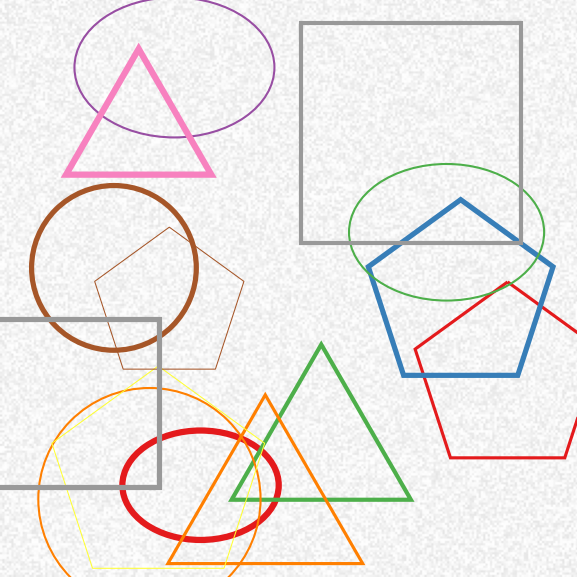[{"shape": "pentagon", "thickness": 1.5, "radius": 0.84, "center": [0.879, 0.343]}, {"shape": "oval", "thickness": 3, "radius": 0.68, "center": [0.347, 0.159]}, {"shape": "pentagon", "thickness": 2.5, "radius": 0.84, "center": [0.798, 0.485]}, {"shape": "oval", "thickness": 1, "radius": 0.84, "center": [0.773, 0.597]}, {"shape": "triangle", "thickness": 2, "radius": 0.9, "center": [0.556, 0.223]}, {"shape": "oval", "thickness": 1, "radius": 0.87, "center": [0.302, 0.882]}, {"shape": "triangle", "thickness": 1.5, "radius": 0.97, "center": [0.459, 0.121]}, {"shape": "circle", "thickness": 1, "radius": 0.96, "center": [0.259, 0.135]}, {"shape": "pentagon", "thickness": 0.5, "radius": 0.97, "center": [0.274, 0.172]}, {"shape": "circle", "thickness": 2.5, "radius": 0.71, "center": [0.197, 0.535]}, {"shape": "pentagon", "thickness": 0.5, "radius": 0.68, "center": [0.293, 0.47]}, {"shape": "triangle", "thickness": 3, "radius": 0.73, "center": [0.24, 0.769]}, {"shape": "square", "thickness": 2, "radius": 0.95, "center": [0.711, 0.768]}, {"shape": "square", "thickness": 2.5, "radius": 0.72, "center": [0.13, 0.302]}]